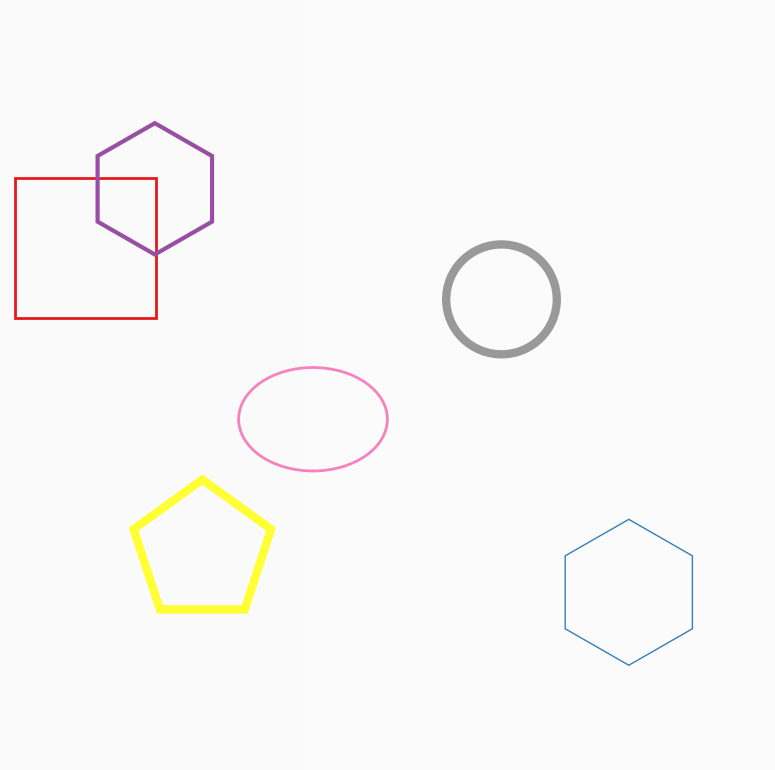[{"shape": "square", "thickness": 1, "radius": 0.45, "center": [0.11, 0.678]}, {"shape": "hexagon", "thickness": 0.5, "radius": 0.47, "center": [0.811, 0.231]}, {"shape": "hexagon", "thickness": 1.5, "radius": 0.43, "center": [0.2, 0.755]}, {"shape": "pentagon", "thickness": 3, "radius": 0.47, "center": [0.261, 0.284]}, {"shape": "oval", "thickness": 1, "radius": 0.48, "center": [0.404, 0.456]}, {"shape": "circle", "thickness": 3, "radius": 0.36, "center": [0.647, 0.611]}]